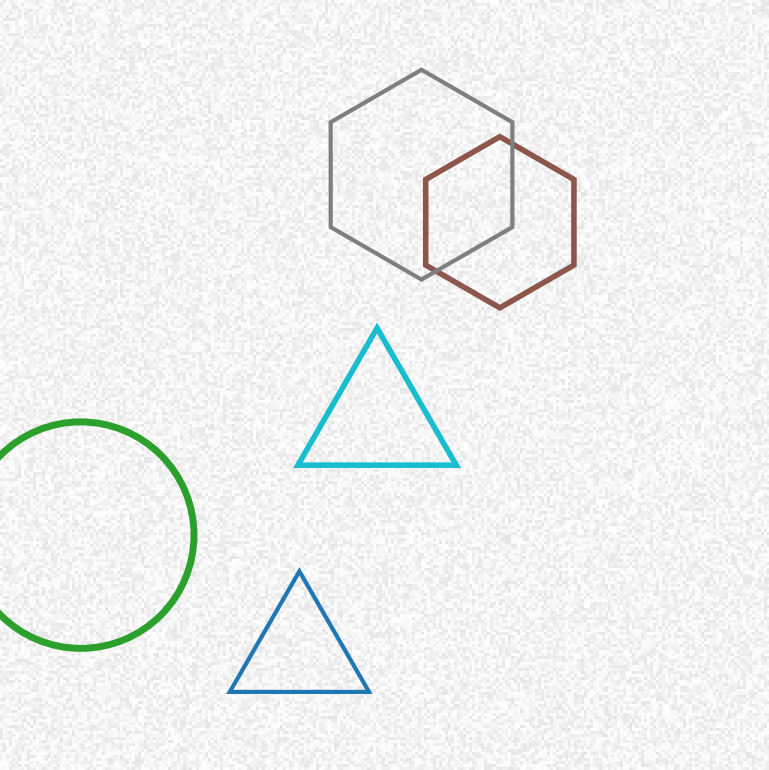[{"shape": "triangle", "thickness": 1.5, "radius": 0.52, "center": [0.389, 0.154]}, {"shape": "circle", "thickness": 2.5, "radius": 0.74, "center": [0.105, 0.305]}, {"shape": "hexagon", "thickness": 2, "radius": 0.56, "center": [0.649, 0.711]}, {"shape": "hexagon", "thickness": 1.5, "radius": 0.68, "center": [0.547, 0.773]}, {"shape": "triangle", "thickness": 2, "radius": 0.59, "center": [0.49, 0.455]}]